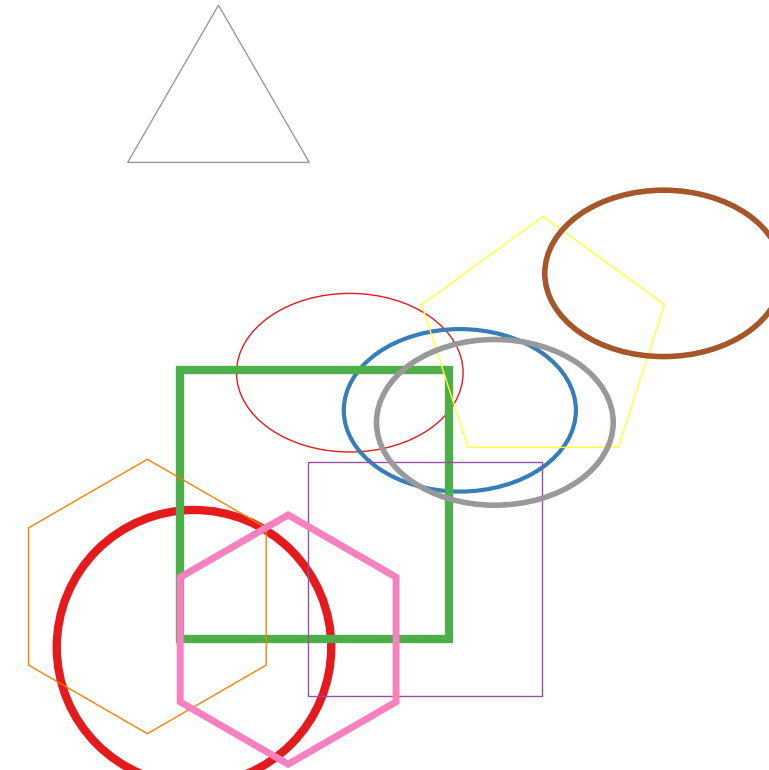[{"shape": "oval", "thickness": 0.5, "radius": 0.74, "center": [0.454, 0.516]}, {"shape": "circle", "thickness": 3, "radius": 0.89, "center": [0.252, 0.159]}, {"shape": "oval", "thickness": 1.5, "radius": 0.75, "center": [0.597, 0.467]}, {"shape": "square", "thickness": 3, "radius": 0.87, "center": [0.408, 0.344]}, {"shape": "square", "thickness": 0.5, "radius": 0.76, "center": [0.552, 0.249]}, {"shape": "hexagon", "thickness": 0.5, "radius": 0.89, "center": [0.191, 0.225]}, {"shape": "pentagon", "thickness": 0.5, "radius": 0.83, "center": [0.705, 0.553]}, {"shape": "oval", "thickness": 2, "radius": 0.77, "center": [0.862, 0.645]}, {"shape": "hexagon", "thickness": 2.5, "radius": 0.81, "center": [0.374, 0.169]}, {"shape": "triangle", "thickness": 0.5, "radius": 0.68, "center": [0.284, 0.857]}, {"shape": "oval", "thickness": 2, "radius": 0.77, "center": [0.643, 0.452]}]